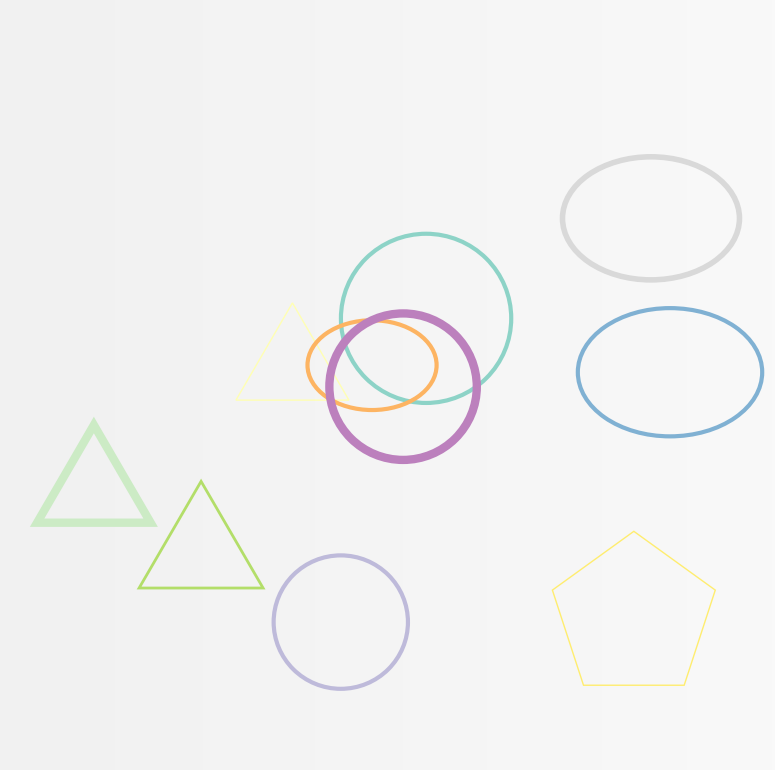[{"shape": "circle", "thickness": 1.5, "radius": 0.55, "center": [0.55, 0.587]}, {"shape": "triangle", "thickness": 0.5, "radius": 0.42, "center": [0.377, 0.522]}, {"shape": "circle", "thickness": 1.5, "radius": 0.43, "center": [0.44, 0.192]}, {"shape": "oval", "thickness": 1.5, "radius": 0.59, "center": [0.865, 0.517]}, {"shape": "oval", "thickness": 1.5, "radius": 0.42, "center": [0.48, 0.526]}, {"shape": "triangle", "thickness": 1, "radius": 0.46, "center": [0.259, 0.283]}, {"shape": "oval", "thickness": 2, "radius": 0.57, "center": [0.84, 0.716]}, {"shape": "circle", "thickness": 3, "radius": 0.48, "center": [0.52, 0.498]}, {"shape": "triangle", "thickness": 3, "radius": 0.42, "center": [0.121, 0.363]}, {"shape": "pentagon", "thickness": 0.5, "radius": 0.55, "center": [0.818, 0.199]}]